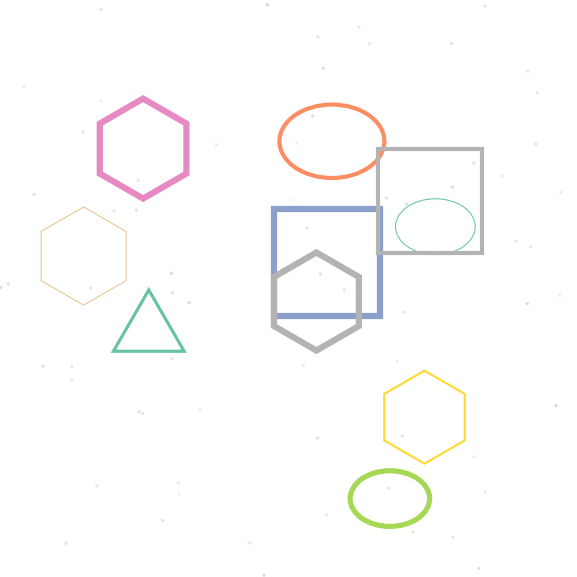[{"shape": "triangle", "thickness": 1.5, "radius": 0.35, "center": [0.258, 0.426]}, {"shape": "oval", "thickness": 0.5, "radius": 0.35, "center": [0.754, 0.607]}, {"shape": "oval", "thickness": 2, "radius": 0.45, "center": [0.575, 0.755]}, {"shape": "square", "thickness": 3, "radius": 0.46, "center": [0.566, 0.544]}, {"shape": "hexagon", "thickness": 3, "radius": 0.43, "center": [0.248, 0.742]}, {"shape": "oval", "thickness": 2.5, "radius": 0.34, "center": [0.675, 0.136]}, {"shape": "hexagon", "thickness": 1, "radius": 0.4, "center": [0.735, 0.277]}, {"shape": "hexagon", "thickness": 0.5, "radius": 0.43, "center": [0.145, 0.556]}, {"shape": "hexagon", "thickness": 3, "radius": 0.42, "center": [0.548, 0.477]}, {"shape": "square", "thickness": 2, "radius": 0.45, "center": [0.745, 0.651]}]